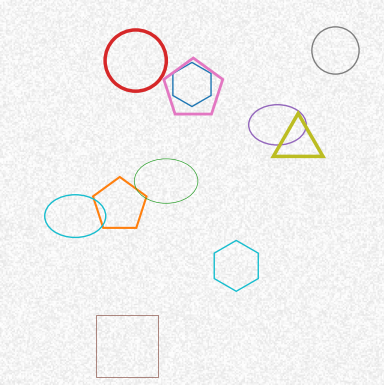[{"shape": "hexagon", "thickness": 1, "radius": 0.29, "center": [0.499, 0.781]}, {"shape": "pentagon", "thickness": 1.5, "radius": 0.37, "center": [0.311, 0.467]}, {"shape": "oval", "thickness": 0.5, "radius": 0.41, "center": [0.431, 0.53]}, {"shape": "circle", "thickness": 2.5, "radius": 0.4, "center": [0.352, 0.843]}, {"shape": "oval", "thickness": 1, "radius": 0.37, "center": [0.721, 0.676]}, {"shape": "square", "thickness": 0.5, "radius": 0.4, "center": [0.329, 0.101]}, {"shape": "pentagon", "thickness": 2, "radius": 0.4, "center": [0.502, 0.769]}, {"shape": "circle", "thickness": 1, "radius": 0.31, "center": [0.871, 0.869]}, {"shape": "triangle", "thickness": 2.5, "radius": 0.37, "center": [0.774, 0.631]}, {"shape": "hexagon", "thickness": 1, "radius": 0.33, "center": [0.614, 0.309]}, {"shape": "oval", "thickness": 1, "radius": 0.4, "center": [0.195, 0.439]}]